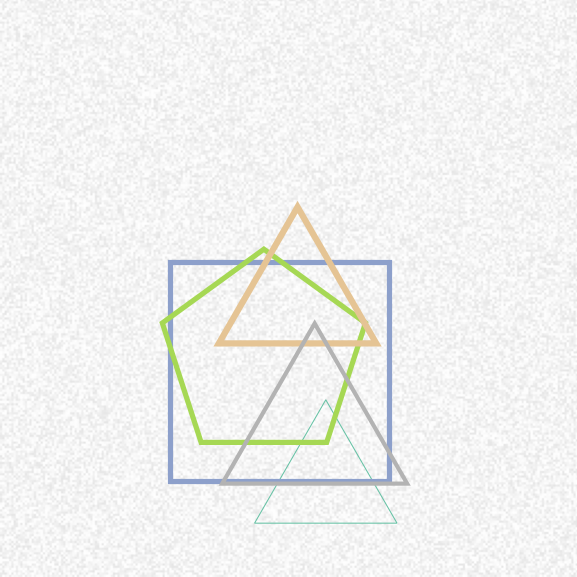[{"shape": "triangle", "thickness": 0.5, "radius": 0.71, "center": [0.564, 0.164]}, {"shape": "square", "thickness": 2.5, "radius": 0.95, "center": [0.484, 0.356]}, {"shape": "pentagon", "thickness": 2.5, "radius": 0.92, "center": [0.457, 0.383]}, {"shape": "triangle", "thickness": 3, "radius": 0.79, "center": [0.515, 0.483]}, {"shape": "triangle", "thickness": 2, "radius": 0.92, "center": [0.545, 0.254]}]